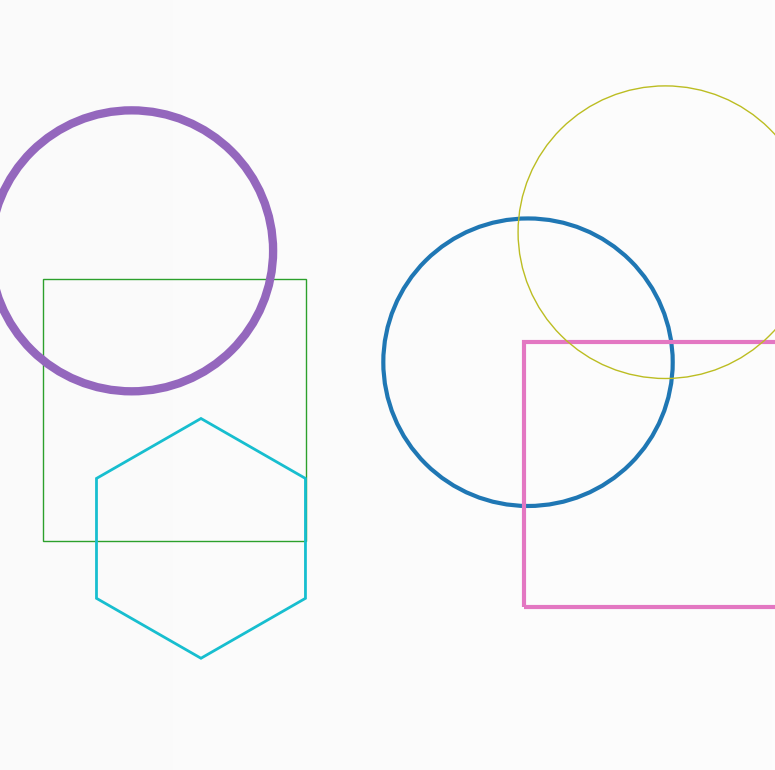[{"shape": "circle", "thickness": 1.5, "radius": 0.93, "center": [0.681, 0.53]}, {"shape": "square", "thickness": 0.5, "radius": 0.85, "center": [0.225, 0.467]}, {"shape": "circle", "thickness": 3, "radius": 0.91, "center": [0.17, 0.674]}, {"shape": "square", "thickness": 1.5, "radius": 0.86, "center": [0.848, 0.383]}, {"shape": "circle", "thickness": 0.5, "radius": 0.95, "center": [0.858, 0.698]}, {"shape": "hexagon", "thickness": 1, "radius": 0.78, "center": [0.259, 0.301]}]